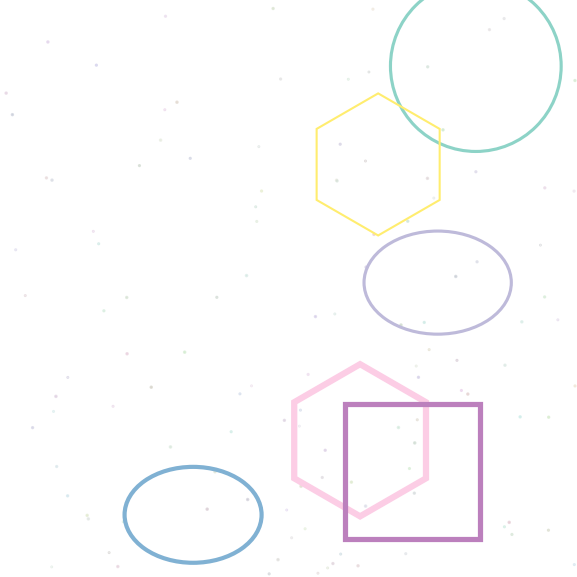[{"shape": "circle", "thickness": 1.5, "radius": 0.74, "center": [0.824, 0.885]}, {"shape": "oval", "thickness": 1.5, "radius": 0.64, "center": [0.758, 0.51]}, {"shape": "oval", "thickness": 2, "radius": 0.59, "center": [0.334, 0.108]}, {"shape": "hexagon", "thickness": 3, "radius": 0.66, "center": [0.624, 0.237]}, {"shape": "square", "thickness": 2.5, "radius": 0.58, "center": [0.715, 0.183]}, {"shape": "hexagon", "thickness": 1, "radius": 0.62, "center": [0.655, 0.714]}]